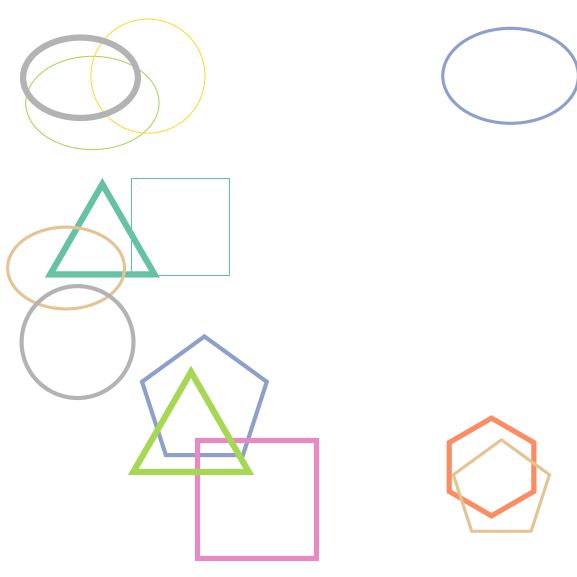[{"shape": "square", "thickness": 0.5, "radius": 0.42, "center": [0.311, 0.607]}, {"shape": "triangle", "thickness": 3, "radius": 0.52, "center": [0.177, 0.576]}, {"shape": "hexagon", "thickness": 2.5, "radius": 0.42, "center": [0.851, 0.19]}, {"shape": "oval", "thickness": 1.5, "radius": 0.59, "center": [0.884, 0.868]}, {"shape": "pentagon", "thickness": 2, "radius": 0.57, "center": [0.354, 0.303]}, {"shape": "square", "thickness": 2.5, "radius": 0.51, "center": [0.444, 0.135]}, {"shape": "triangle", "thickness": 3, "radius": 0.58, "center": [0.331, 0.24]}, {"shape": "oval", "thickness": 0.5, "radius": 0.58, "center": [0.16, 0.821]}, {"shape": "circle", "thickness": 0.5, "radius": 0.49, "center": [0.256, 0.867]}, {"shape": "oval", "thickness": 1.5, "radius": 0.51, "center": [0.114, 0.535]}, {"shape": "pentagon", "thickness": 1.5, "radius": 0.44, "center": [0.868, 0.15]}, {"shape": "oval", "thickness": 3, "radius": 0.5, "center": [0.139, 0.864]}, {"shape": "circle", "thickness": 2, "radius": 0.48, "center": [0.134, 0.407]}]